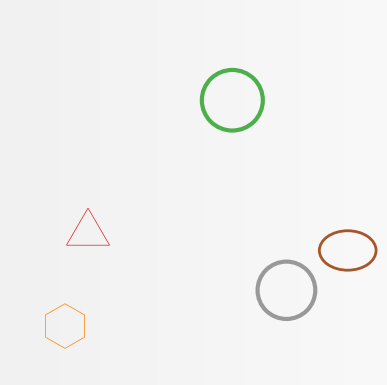[{"shape": "triangle", "thickness": 0.5, "radius": 0.32, "center": [0.227, 0.395]}, {"shape": "circle", "thickness": 3, "radius": 0.39, "center": [0.6, 0.74]}, {"shape": "hexagon", "thickness": 0.5, "radius": 0.29, "center": [0.168, 0.153]}, {"shape": "oval", "thickness": 2, "radius": 0.37, "center": [0.897, 0.349]}, {"shape": "circle", "thickness": 3, "radius": 0.37, "center": [0.739, 0.246]}]